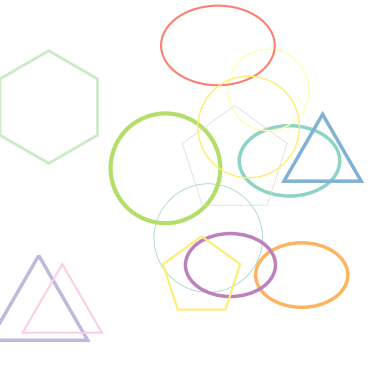[{"shape": "oval", "thickness": 2.5, "radius": 0.65, "center": [0.752, 0.582]}, {"shape": "circle", "thickness": 0.5, "radius": 0.7, "center": [0.541, 0.382]}, {"shape": "circle", "thickness": 1, "radius": 0.53, "center": [0.697, 0.766]}, {"shape": "triangle", "thickness": 2.5, "radius": 0.73, "center": [0.101, 0.19]}, {"shape": "oval", "thickness": 1.5, "radius": 0.74, "center": [0.566, 0.882]}, {"shape": "triangle", "thickness": 2.5, "radius": 0.58, "center": [0.838, 0.587]}, {"shape": "oval", "thickness": 2.5, "radius": 0.6, "center": [0.784, 0.286]}, {"shape": "circle", "thickness": 3, "radius": 0.71, "center": [0.43, 0.563]}, {"shape": "triangle", "thickness": 1.5, "radius": 0.59, "center": [0.162, 0.195]}, {"shape": "pentagon", "thickness": 0.5, "radius": 0.72, "center": [0.61, 0.583]}, {"shape": "oval", "thickness": 2.5, "radius": 0.58, "center": [0.599, 0.312]}, {"shape": "hexagon", "thickness": 2, "radius": 0.73, "center": [0.127, 0.722]}, {"shape": "pentagon", "thickness": 1.5, "radius": 0.53, "center": [0.524, 0.281]}, {"shape": "circle", "thickness": 1, "radius": 0.66, "center": [0.646, 0.67]}]